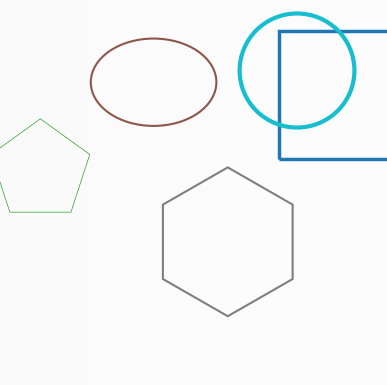[{"shape": "square", "thickness": 2.5, "radius": 0.83, "center": [0.886, 0.753]}, {"shape": "pentagon", "thickness": 0.5, "radius": 0.67, "center": [0.104, 0.557]}, {"shape": "oval", "thickness": 1.5, "radius": 0.81, "center": [0.396, 0.786]}, {"shape": "hexagon", "thickness": 1.5, "radius": 0.97, "center": [0.588, 0.372]}, {"shape": "circle", "thickness": 3, "radius": 0.74, "center": [0.766, 0.817]}]